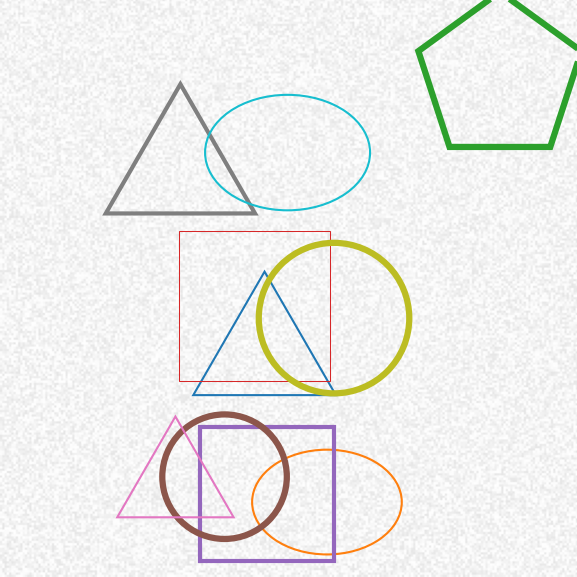[{"shape": "triangle", "thickness": 1, "radius": 0.71, "center": [0.458, 0.386]}, {"shape": "oval", "thickness": 1, "radius": 0.65, "center": [0.566, 0.13]}, {"shape": "pentagon", "thickness": 3, "radius": 0.74, "center": [0.866, 0.865]}, {"shape": "square", "thickness": 0.5, "radius": 0.65, "center": [0.441, 0.469]}, {"shape": "square", "thickness": 2, "radius": 0.58, "center": [0.462, 0.143]}, {"shape": "circle", "thickness": 3, "radius": 0.54, "center": [0.389, 0.174]}, {"shape": "triangle", "thickness": 1, "radius": 0.58, "center": [0.304, 0.162]}, {"shape": "triangle", "thickness": 2, "radius": 0.75, "center": [0.312, 0.704]}, {"shape": "circle", "thickness": 3, "radius": 0.65, "center": [0.578, 0.448]}, {"shape": "oval", "thickness": 1, "radius": 0.71, "center": [0.498, 0.735]}]